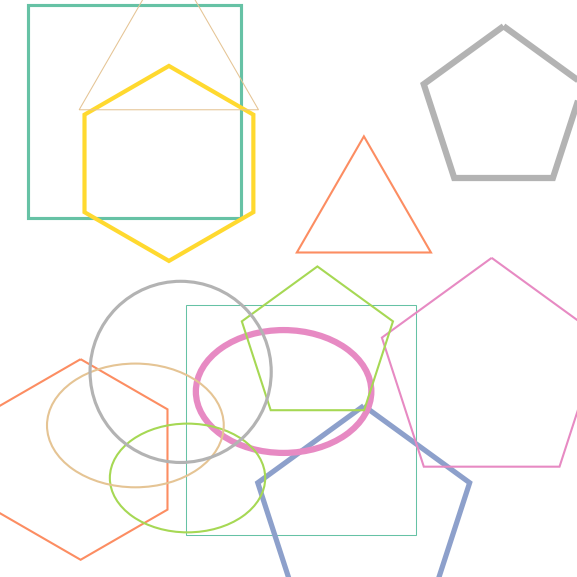[{"shape": "square", "thickness": 1.5, "radius": 0.92, "center": [0.233, 0.806]}, {"shape": "square", "thickness": 0.5, "radius": 1.0, "center": [0.521, 0.272]}, {"shape": "triangle", "thickness": 1, "radius": 0.67, "center": [0.63, 0.629]}, {"shape": "hexagon", "thickness": 1, "radius": 0.87, "center": [0.14, 0.204]}, {"shape": "pentagon", "thickness": 2.5, "radius": 0.96, "center": [0.63, 0.104]}, {"shape": "oval", "thickness": 3, "radius": 0.76, "center": [0.491, 0.321]}, {"shape": "pentagon", "thickness": 1, "radius": 1.0, "center": [0.851, 0.353]}, {"shape": "pentagon", "thickness": 1, "radius": 0.69, "center": [0.55, 0.4]}, {"shape": "oval", "thickness": 1, "radius": 0.67, "center": [0.325, 0.171]}, {"shape": "hexagon", "thickness": 2, "radius": 0.84, "center": [0.293, 0.716]}, {"shape": "oval", "thickness": 1, "radius": 0.77, "center": [0.234, 0.262]}, {"shape": "triangle", "thickness": 0.5, "radius": 0.9, "center": [0.292, 0.899]}, {"shape": "circle", "thickness": 1.5, "radius": 0.78, "center": [0.313, 0.355]}, {"shape": "pentagon", "thickness": 3, "radius": 0.73, "center": [0.872, 0.808]}]